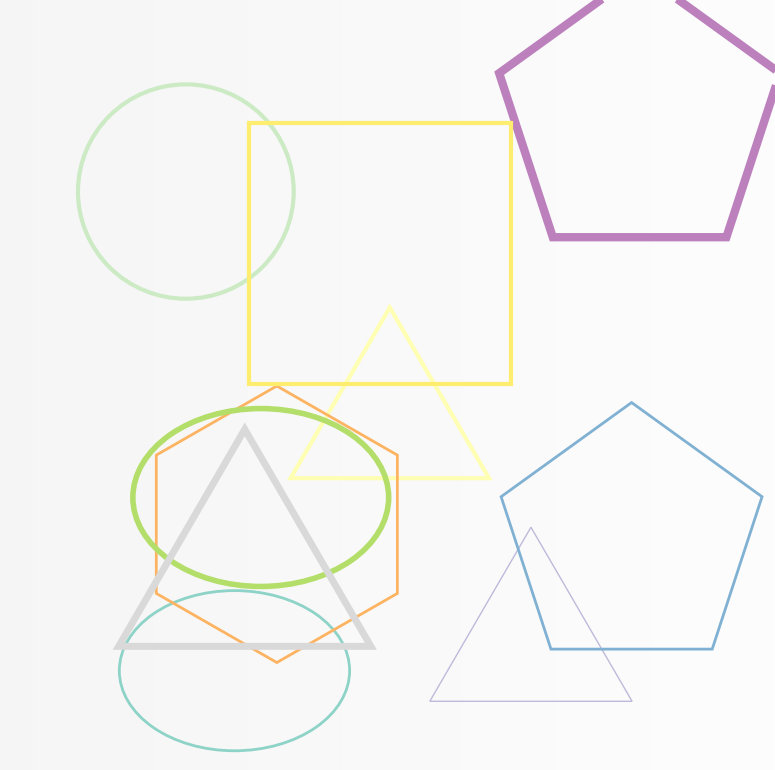[{"shape": "oval", "thickness": 1, "radius": 0.74, "center": [0.303, 0.129]}, {"shape": "triangle", "thickness": 1.5, "radius": 0.74, "center": [0.503, 0.453]}, {"shape": "triangle", "thickness": 0.5, "radius": 0.75, "center": [0.685, 0.165]}, {"shape": "pentagon", "thickness": 1, "radius": 0.89, "center": [0.815, 0.3]}, {"shape": "hexagon", "thickness": 1, "radius": 0.9, "center": [0.357, 0.319]}, {"shape": "oval", "thickness": 2, "radius": 0.83, "center": [0.336, 0.354]}, {"shape": "triangle", "thickness": 2.5, "radius": 0.94, "center": [0.316, 0.255]}, {"shape": "pentagon", "thickness": 3, "radius": 0.95, "center": [0.825, 0.846]}, {"shape": "circle", "thickness": 1.5, "radius": 0.7, "center": [0.24, 0.751]}, {"shape": "square", "thickness": 1.5, "radius": 0.84, "center": [0.491, 0.671]}]